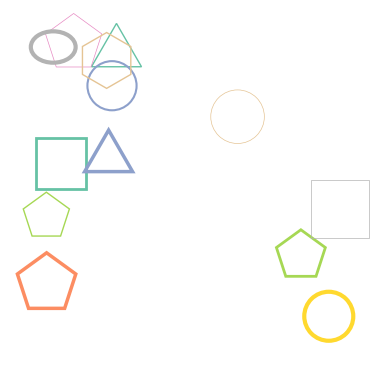[{"shape": "square", "thickness": 2, "radius": 0.33, "center": [0.158, 0.575]}, {"shape": "triangle", "thickness": 1, "radius": 0.38, "center": [0.303, 0.864]}, {"shape": "pentagon", "thickness": 2.5, "radius": 0.4, "center": [0.121, 0.264]}, {"shape": "circle", "thickness": 1.5, "radius": 0.32, "center": [0.291, 0.777]}, {"shape": "triangle", "thickness": 2.5, "radius": 0.36, "center": [0.282, 0.59]}, {"shape": "pentagon", "thickness": 0.5, "radius": 0.38, "center": [0.191, 0.888]}, {"shape": "pentagon", "thickness": 1, "radius": 0.31, "center": [0.12, 0.438]}, {"shape": "pentagon", "thickness": 2, "radius": 0.33, "center": [0.782, 0.336]}, {"shape": "circle", "thickness": 3, "radius": 0.32, "center": [0.854, 0.179]}, {"shape": "circle", "thickness": 0.5, "radius": 0.35, "center": [0.617, 0.697]}, {"shape": "hexagon", "thickness": 1, "radius": 0.36, "center": [0.277, 0.843]}, {"shape": "oval", "thickness": 3, "radius": 0.29, "center": [0.138, 0.878]}, {"shape": "square", "thickness": 0.5, "radius": 0.38, "center": [0.883, 0.457]}]